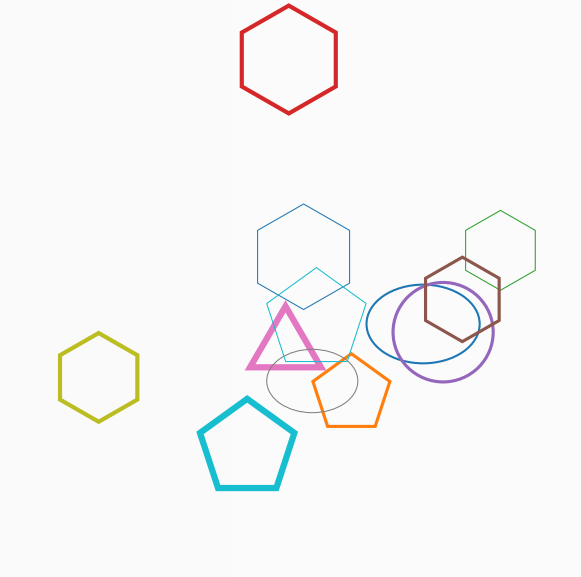[{"shape": "hexagon", "thickness": 0.5, "radius": 0.46, "center": [0.522, 0.555]}, {"shape": "oval", "thickness": 1, "radius": 0.49, "center": [0.728, 0.438]}, {"shape": "pentagon", "thickness": 1.5, "radius": 0.35, "center": [0.605, 0.317]}, {"shape": "hexagon", "thickness": 0.5, "radius": 0.35, "center": [0.861, 0.566]}, {"shape": "hexagon", "thickness": 2, "radius": 0.47, "center": [0.497, 0.896]}, {"shape": "circle", "thickness": 1.5, "radius": 0.43, "center": [0.762, 0.424]}, {"shape": "hexagon", "thickness": 1.5, "radius": 0.37, "center": [0.795, 0.481]}, {"shape": "triangle", "thickness": 3, "radius": 0.35, "center": [0.491, 0.398]}, {"shape": "oval", "thickness": 0.5, "radius": 0.39, "center": [0.537, 0.339]}, {"shape": "hexagon", "thickness": 2, "radius": 0.38, "center": [0.17, 0.346]}, {"shape": "pentagon", "thickness": 3, "radius": 0.43, "center": [0.425, 0.223]}, {"shape": "pentagon", "thickness": 0.5, "radius": 0.45, "center": [0.544, 0.446]}]